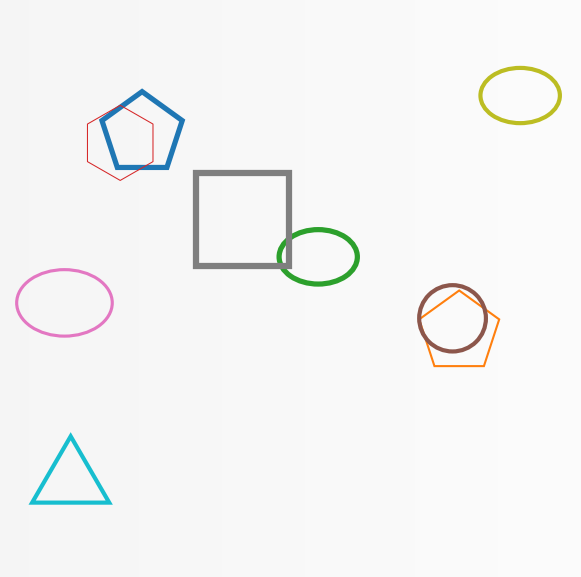[{"shape": "pentagon", "thickness": 2.5, "radius": 0.36, "center": [0.244, 0.768]}, {"shape": "pentagon", "thickness": 1, "radius": 0.36, "center": [0.79, 0.424]}, {"shape": "oval", "thickness": 2.5, "radius": 0.34, "center": [0.547, 0.554]}, {"shape": "hexagon", "thickness": 0.5, "radius": 0.33, "center": [0.207, 0.752]}, {"shape": "circle", "thickness": 2, "radius": 0.29, "center": [0.779, 0.448]}, {"shape": "oval", "thickness": 1.5, "radius": 0.41, "center": [0.111, 0.475]}, {"shape": "square", "thickness": 3, "radius": 0.4, "center": [0.418, 0.619]}, {"shape": "oval", "thickness": 2, "radius": 0.34, "center": [0.895, 0.834]}, {"shape": "triangle", "thickness": 2, "radius": 0.38, "center": [0.122, 0.167]}]